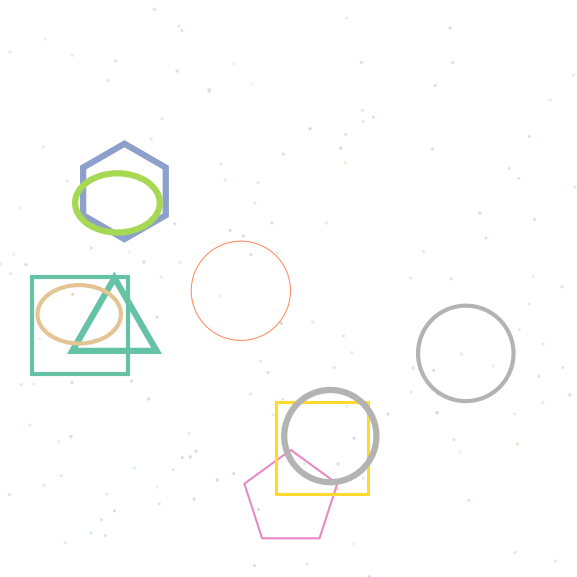[{"shape": "triangle", "thickness": 3, "radius": 0.42, "center": [0.198, 0.434]}, {"shape": "square", "thickness": 2, "radius": 0.42, "center": [0.138, 0.435]}, {"shape": "circle", "thickness": 0.5, "radius": 0.43, "center": [0.417, 0.496]}, {"shape": "hexagon", "thickness": 3, "radius": 0.41, "center": [0.215, 0.668]}, {"shape": "pentagon", "thickness": 1, "radius": 0.42, "center": [0.504, 0.135]}, {"shape": "oval", "thickness": 3, "radius": 0.37, "center": [0.203, 0.648]}, {"shape": "square", "thickness": 1.5, "radius": 0.4, "center": [0.558, 0.223]}, {"shape": "oval", "thickness": 2, "radius": 0.36, "center": [0.137, 0.455]}, {"shape": "circle", "thickness": 3, "radius": 0.4, "center": [0.572, 0.244]}, {"shape": "circle", "thickness": 2, "radius": 0.41, "center": [0.807, 0.387]}]